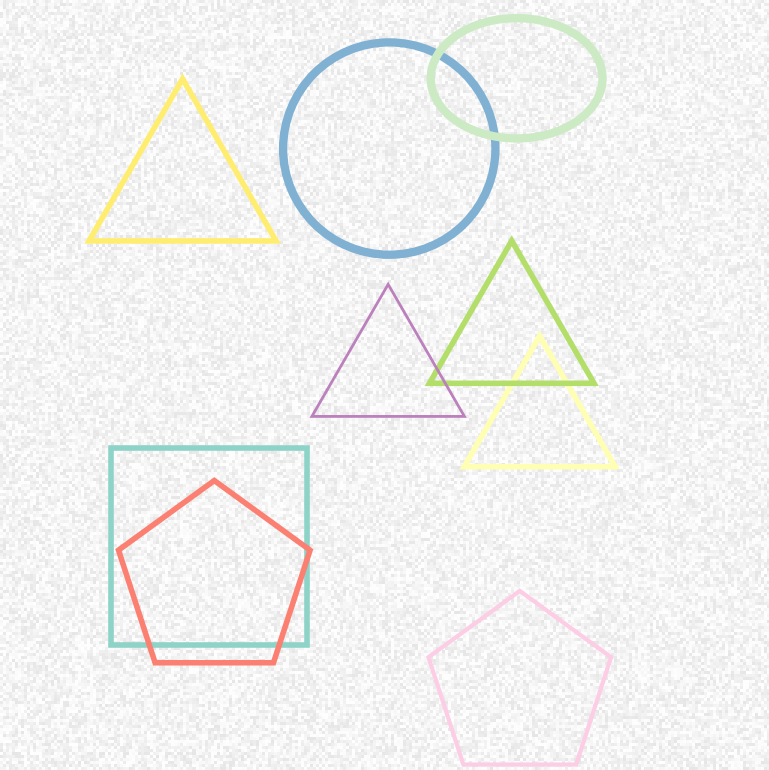[{"shape": "square", "thickness": 2, "radius": 0.64, "center": [0.271, 0.29]}, {"shape": "triangle", "thickness": 2, "radius": 0.57, "center": [0.701, 0.451]}, {"shape": "pentagon", "thickness": 2, "radius": 0.65, "center": [0.278, 0.245]}, {"shape": "circle", "thickness": 3, "radius": 0.69, "center": [0.506, 0.807]}, {"shape": "triangle", "thickness": 2, "radius": 0.62, "center": [0.665, 0.564]}, {"shape": "pentagon", "thickness": 1.5, "radius": 0.62, "center": [0.675, 0.108]}, {"shape": "triangle", "thickness": 1, "radius": 0.57, "center": [0.504, 0.516]}, {"shape": "oval", "thickness": 3, "radius": 0.56, "center": [0.671, 0.898]}, {"shape": "triangle", "thickness": 2, "radius": 0.7, "center": [0.237, 0.757]}]